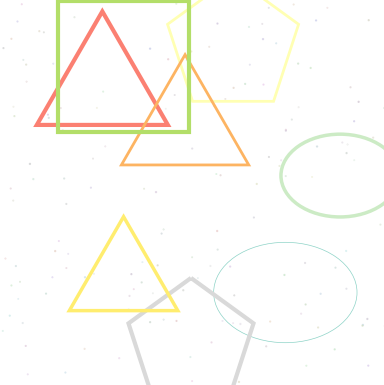[{"shape": "oval", "thickness": 0.5, "radius": 0.93, "center": [0.741, 0.24]}, {"shape": "pentagon", "thickness": 2, "radius": 0.89, "center": [0.605, 0.882]}, {"shape": "triangle", "thickness": 3, "radius": 0.98, "center": [0.266, 0.774]}, {"shape": "triangle", "thickness": 2, "radius": 0.95, "center": [0.481, 0.667]}, {"shape": "square", "thickness": 3, "radius": 0.85, "center": [0.32, 0.828]}, {"shape": "pentagon", "thickness": 3, "radius": 0.85, "center": [0.496, 0.107]}, {"shape": "oval", "thickness": 2.5, "radius": 0.77, "center": [0.883, 0.544]}, {"shape": "triangle", "thickness": 2.5, "radius": 0.81, "center": [0.321, 0.274]}]